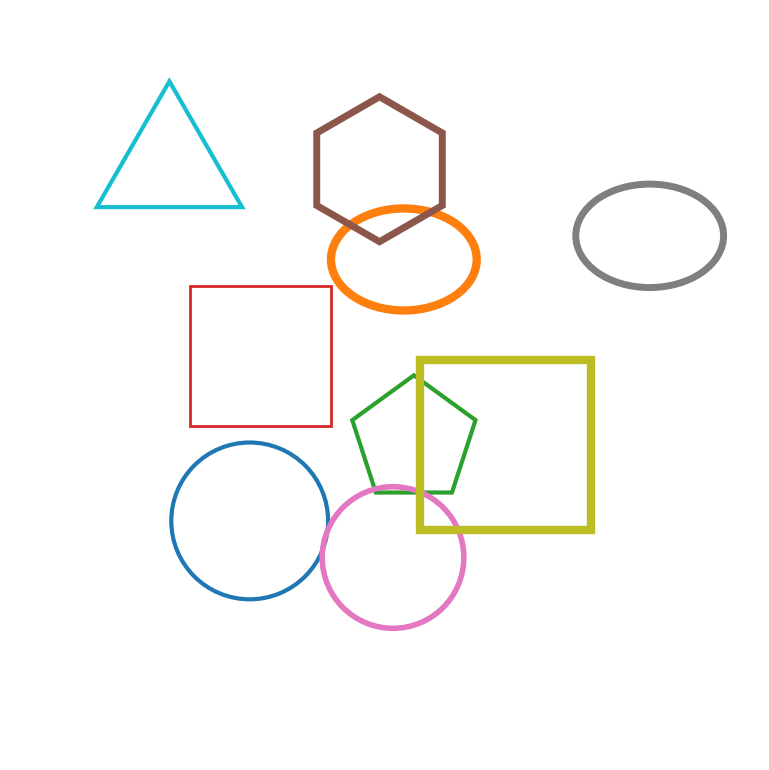[{"shape": "circle", "thickness": 1.5, "radius": 0.51, "center": [0.324, 0.323]}, {"shape": "oval", "thickness": 3, "radius": 0.47, "center": [0.524, 0.663]}, {"shape": "pentagon", "thickness": 1.5, "radius": 0.42, "center": [0.538, 0.428]}, {"shape": "square", "thickness": 1, "radius": 0.46, "center": [0.338, 0.538]}, {"shape": "hexagon", "thickness": 2.5, "radius": 0.47, "center": [0.493, 0.78]}, {"shape": "circle", "thickness": 2, "radius": 0.46, "center": [0.51, 0.276]}, {"shape": "oval", "thickness": 2.5, "radius": 0.48, "center": [0.844, 0.694]}, {"shape": "square", "thickness": 3, "radius": 0.55, "center": [0.656, 0.422]}, {"shape": "triangle", "thickness": 1.5, "radius": 0.54, "center": [0.22, 0.785]}]